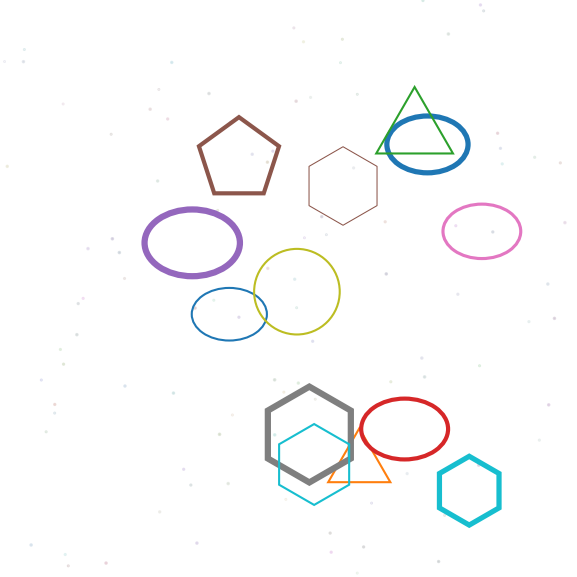[{"shape": "oval", "thickness": 1, "radius": 0.33, "center": [0.397, 0.455]}, {"shape": "oval", "thickness": 2.5, "radius": 0.35, "center": [0.74, 0.749]}, {"shape": "triangle", "thickness": 1, "radius": 0.31, "center": [0.622, 0.195]}, {"shape": "triangle", "thickness": 1, "radius": 0.38, "center": [0.718, 0.772]}, {"shape": "oval", "thickness": 2, "radius": 0.38, "center": [0.701, 0.256]}, {"shape": "oval", "thickness": 3, "radius": 0.41, "center": [0.333, 0.579]}, {"shape": "pentagon", "thickness": 2, "radius": 0.36, "center": [0.414, 0.723]}, {"shape": "hexagon", "thickness": 0.5, "radius": 0.34, "center": [0.594, 0.677]}, {"shape": "oval", "thickness": 1.5, "radius": 0.34, "center": [0.834, 0.599]}, {"shape": "hexagon", "thickness": 3, "radius": 0.41, "center": [0.536, 0.247]}, {"shape": "circle", "thickness": 1, "radius": 0.37, "center": [0.514, 0.494]}, {"shape": "hexagon", "thickness": 2.5, "radius": 0.3, "center": [0.813, 0.149]}, {"shape": "hexagon", "thickness": 1, "radius": 0.35, "center": [0.544, 0.195]}]